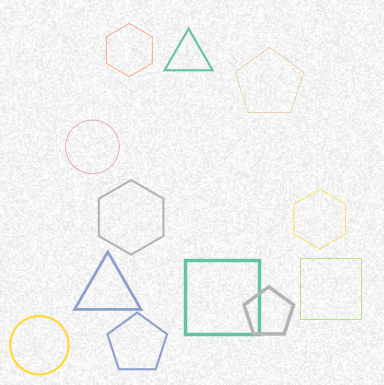[{"shape": "triangle", "thickness": 1.5, "radius": 0.36, "center": [0.49, 0.854]}, {"shape": "square", "thickness": 2.5, "radius": 0.48, "center": [0.577, 0.229]}, {"shape": "hexagon", "thickness": 0.5, "radius": 0.34, "center": [0.336, 0.87]}, {"shape": "triangle", "thickness": 2, "radius": 0.5, "center": [0.28, 0.246]}, {"shape": "pentagon", "thickness": 1.5, "radius": 0.41, "center": [0.357, 0.107]}, {"shape": "circle", "thickness": 0.5, "radius": 0.35, "center": [0.24, 0.618]}, {"shape": "square", "thickness": 0.5, "radius": 0.4, "center": [0.858, 0.251]}, {"shape": "circle", "thickness": 1.5, "radius": 0.38, "center": [0.102, 0.103]}, {"shape": "hexagon", "thickness": 0.5, "radius": 0.39, "center": [0.831, 0.431]}, {"shape": "pentagon", "thickness": 0.5, "radius": 0.47, "center": [0.7, 0.783]}, {"shape": "hexagon", "thickness": 1.5, "radius": 0.48, "center": [0.341, 0.435]}, {"shape": "pentagon", "thickness": 2.5, "radius": 0.34, "center": [0.698, 0.187]}]